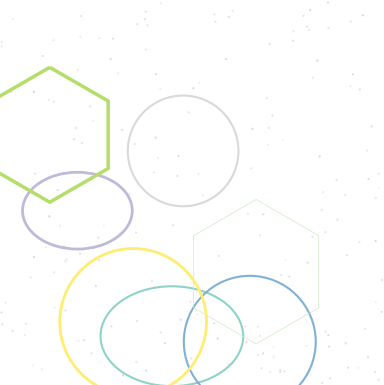[{"shape": "oval", "thickness": 1.5, "radius": 0.93, "center": [0.446, 0.127]}, {"shape": "oval", "thickness": 2, "radius": 0.71, "center": [0.201, 0.453]}, {"shape": "circle", "thickness": 1.5, "radius": 0.86, "center": [0.649, 0.112]}, {"shape": "hexagon", "thickness": 2.5, "radius": 0.88, "center": [0.129, 0.65]}, {"shape": "circle", "thickness": 1.5, "radius": 0.72, "center": [0.476, 0.608]}, {"shape": "hexagon", "thickness": 0.5, "radius": 0.94, "center": [0.665, 0.294]}, {"shape": "circle", "thickness": 2, "radius": 0.95, "center": [0.346, 0.164]}]